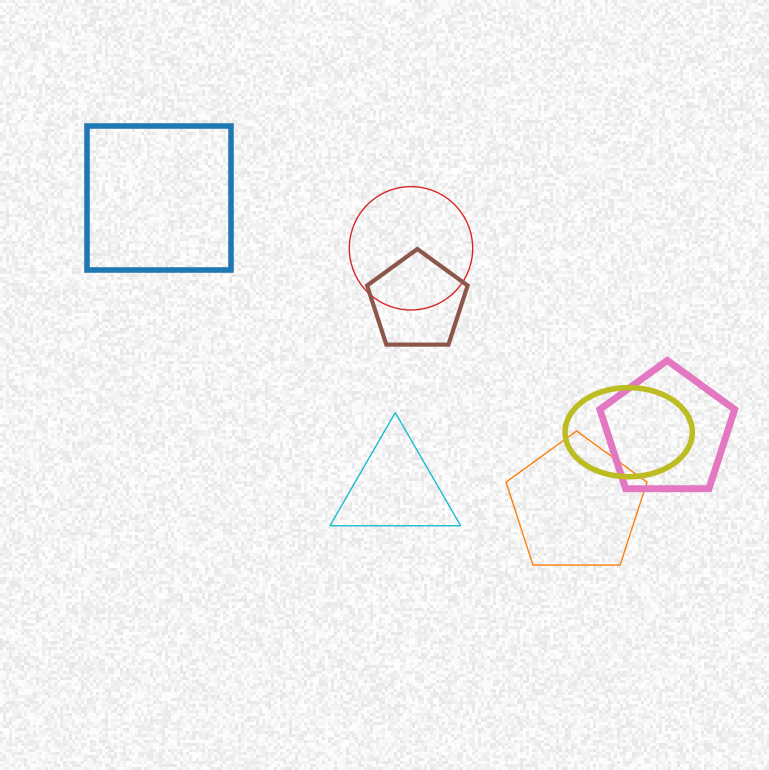[{"shape": "square", "thickness": 2, "radius": 0.47, "center": [0.206, 0.743]}, {"shape": "pentagon", "thickness": 0.5, "radius": 0.48, "center": [0.749, 0.344]}, {"shape": "circle", "thickness": 0.5, "radius": 0.4, "center": [0.534, 0.678]}, {"shape": "pentagon", "thickness": 1.5, "radius": 0.34, "center": [0.542, 0.608]}, {"shape": "pentagon", "thickness": 2.5, "radius": 0.46, "center": [0.867, 0.44]}, {"shape": "oval", "thickness": 2, "radius": 0.41, "center": [0.816, 0.439]}, {"shape": "triangle", "thickness": 0.5, "radius": 0.49, "center": [0.513, 0.366]}]